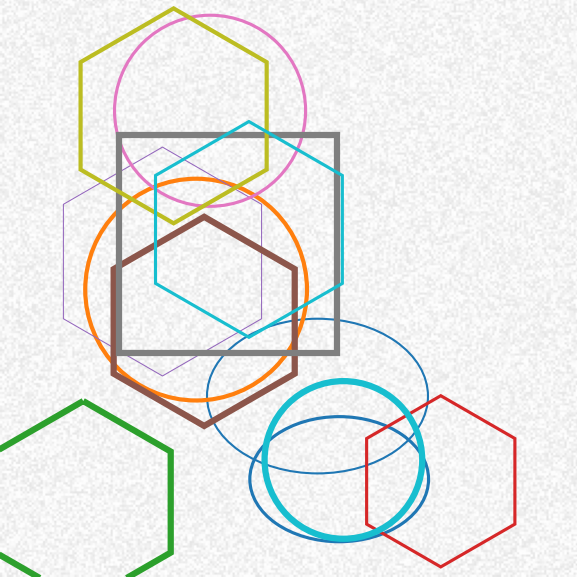[{"shape": "oval", "thickness": 1, "radius": 0.96, "center": [0.55, 0.313]}, {"shape": "oval", "thickness": 1.5, "radius": 0.77, "center": [0.587, 0.169]}, {"shape": "circle", "thickness": 2, "radius": 0.96, "center": [0.34, 0.498]}, {"shape": "hexagon", "thickness": 3, "radius": 0.87, "center": [0.144, 0.13]}, {"shape": "hexagon", "thickness": 1.5, "radius": 0.74, "center": [0.763, 0.166]}, {"shape": "hexagon", "thickness": 0.5, "radius": 0.99, "center": [0.281, 0.546]}, {"shape": "hexagon", "thickness": 3, "radius": 0.91, "center": [0.354, 0.443]}, {"shape": "circle", "thickness": 1.5, "radius": 0.83, "center": [0.364, 0.807]}, {"shape": "square", "thickness": 3, "radius": 0.94, "center": [0.394, 0.577]}, {"shape": "hexagon", "thickness": 2, "radius": 0.93, "center": [0.301, 0.799]}, {"shape": "circle", "thickness": 3, "radius": 0.68, "center": [0.595, 0.203]}, {"shape": "hexagon", "thickness": 1.5, "radius": 0.93, "center": [0.431, 0.602]}]